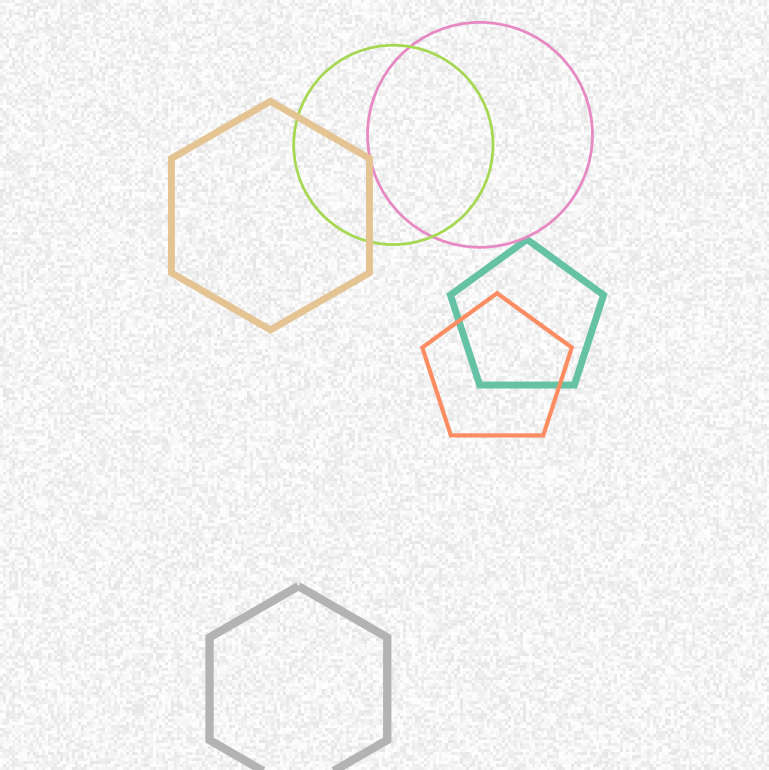[{"shape": "pentagon", "thickness": 2.5, "radius": 0.52, "center": [0.684, 0.585]}, {"shape": "pentagon", "thickness": 1.5, "radius": 0.51, "center": [0.646, 0.517]}, {"shape": "circle", "thickness": 1, "radius": 0.73, "center": [0.623, 0.825]}, {"shape": "circle", "thickness": 1, "radius": 0.65, "center": [0.511, 0.812]}, {"shape": "hexagon", "thickness": 2.5, "radius": 0.74, "center": [0.351, 0.72]}, {"shape": "hexagon", "thickness": 3, "radius": 0.67, "center": [0.388, 0.106]}]